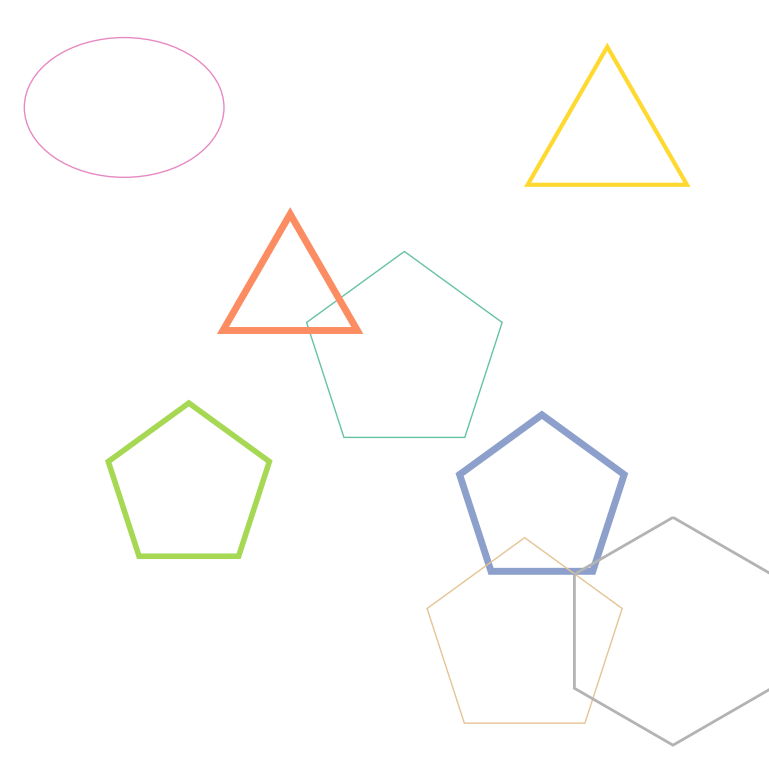[{"shape": "pentagon", "thickness": 0.5, "radius": 0.67, "center": [0.525, 0.54]}, {"shape": "triangle", "thickness": 2.5, "radius": 0.5, "center": [0.377, 0.621]}, {"shape": "pentagon", "thickness": 2.5, "radius": 0.56, "center": [0.704, 0.349]}, {"shape": "oval", "thickness": 0.5, "radius": 0.65, "center": [0.161, 0.86]}, {"shape": "pentagon", "thickness": 2, "radius": 0.55, "center": [0.245, 0.367]}, {"shape": "triangle", "thickness": 1.5, "radius": 0.6, "center": [0.789, 0.82]}, {"shape": "pentagon", "thickness": 0.5, "radius": 0.67, "center": [0.681, 0.169]}, {"shape": "hexagon", "thickness": 1, "radius": 0.74, "center": [0.874, 0.18]}]